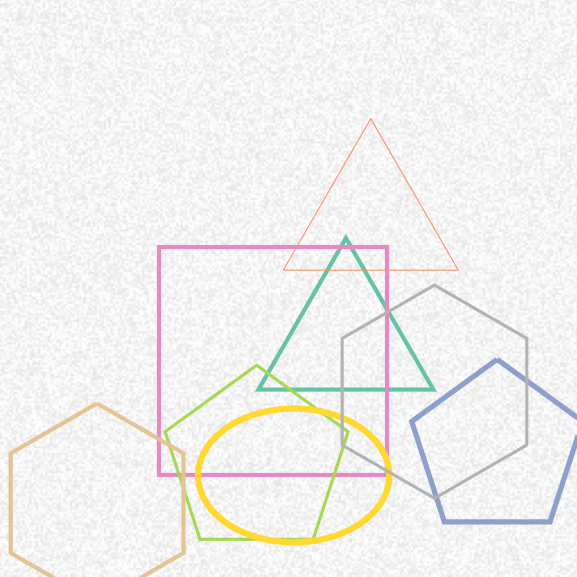[{"shape": "triangle", "thickness": 2, "radius": 0.87, "center": [0.599, 0.412]}, {"shape": "triangle", "thickness": 0.5, "radius": 0.87, "center": [0.642, 0.619]}, {"shape": "pentagon", "thickness": 2.5, "radius": 0.78, "center": [0.861, 0.221]}, {"shape": "square", "thickness": 2, "radius": 0.99, "center": [0.473, 0.374]}, {"shape": "pentagon", "thickness": 1.5, "radius": 0.83, "center": [0.444, 0.2]}, {"shape": "oval", "thickness": 3, "radius": 0.83, "center": [0.509, 0.176]}, {"shape": "hexagon", "thickness": 2, "radius": 0.86, "center": [0.168, 0.128]}, {"shape": "hexagon", "thickness": 1.5, "radius": 0.92, "center": [0.752, 0.321]}]